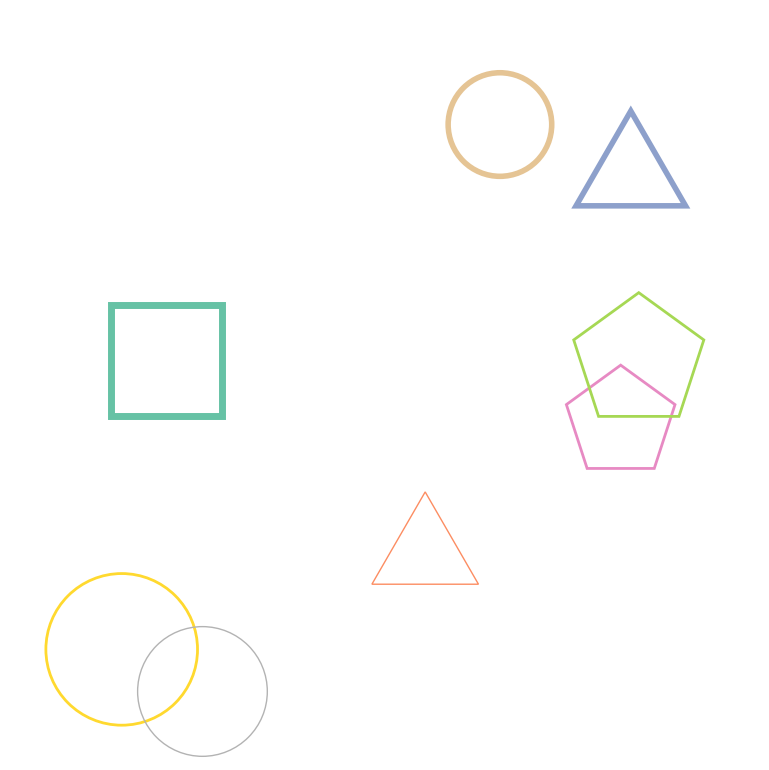[{"shape": "square", "thickness": 2.5, "radius": 0.36, "center": [0.216, 0.532]}, {"shape": "triangle", "thickness": 0.5, "radius": 0.4, "center": [0.552, 0.281]}, {"shape": "triangle", "thickness": 2, "radius": 0.41, "center": [0.819, 0.774]}, {"shape": "pentagon", "thickness": 1, "radius": 0.37, "center": [0.806, 0.452]}, {"shape": "pentagon", "thickness": 1, "radius": 0.44, "center": [0.83, 0.531]}, {"shape": "circle", "thickness": 1, "radius": 0.49, "center": [0.158, 0.157]}, {"shape": "circle", "thickness": 2, "radius": 0.34, "center": [0.649, 0.838]}, {"shape": "circle", "thickness": 0.5, "radius": 0.42, "center": [0.263, 0.102]}]